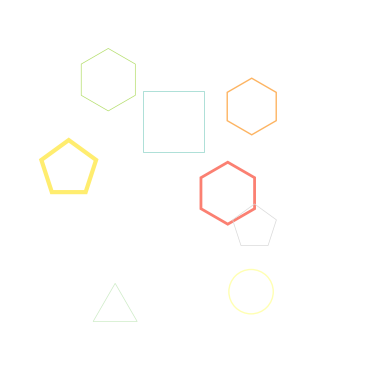[{"shape": "square", "thickness": 0.5, "radius": 0.39, "center": [0.451, 0.685]}, {"shape": "circle", "thickness": 1, "radius": 0.29, "center": [0.652, 0.242]}, {"shape": "hexagon", "thickness": 2, "radius": 0.4, "center": [0.592, 0.498]}, {"shape": "hexagon", "thickness": 1, "radius": 0.37, "center": [0.654, 0.723]}, {"shape": "hexagon", "thickness": 0.5, "radius": 0.41, "center": [0.281, 0.793]}, {"shape": "pentagon", "thickness": 0.5, "radius": 0.3, "center": [0.661, 0.41]}, {"shape": "triangle", "thickness": 0.5, "radius": 0.33, "center": [0.299, 0.198]}, {"shape": "pentagon", "thickness": 3, "radius": 0.37, "center": [0.179, 0.561]}]